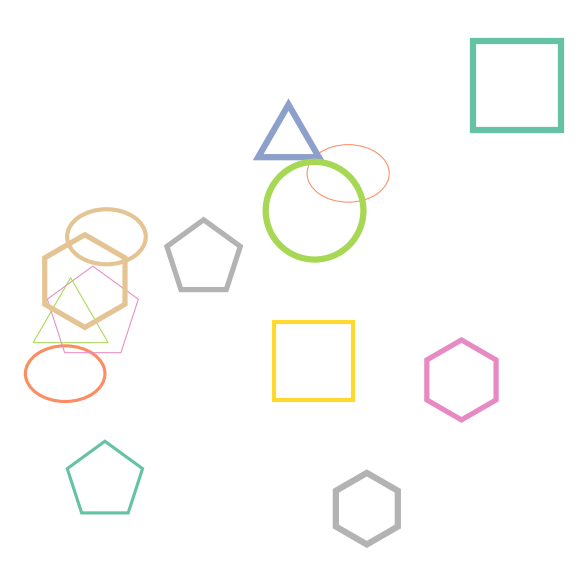[{"shape": "pentagon", "thickness": 1.5, "radius": 0.34, "center": [0.182, 0.166]}, {"shape": "square", "thickness": 3, "radius": 0.38, "center": [0.895, 0.851]}, {"shape": "oval", "thickness": 1.5, "radius": 0.34, "center": [0.113, 0.352]}, {"shape": "oval", "thickness": 0.5, "radius": 0.36, "center": [0.603, 0.699]}, {"shape": "triangle", "thickness": 3, "radius": 0.3, "center": [0.5, 0.757]}, {"shape": "pentagon", "thickness": 0.5, "radius": 0.41, "center": [0.161, 0.455]}, {"shape": "hexagon", "thickness": 2.5, "radius": 0.35, "center": [0.799, 0.341]}, {"shape": "circle", "thickness": 3, "radius": 0.42, "center": [0.545, 0.634]}, {"shape": "triangle", "thickness": 0.5, "radius": 0.37, "center": [0.122, 0.443]}, {"shape": "square", "thickness": 2, "radius": 0.34, "center": [0.543, 0.373]}, {"shape": "oval", "thickness": 2, "radius": 0.34, "center": [0.184, 0.589]}, {"shape": "hexagon", "thickness": 2.5, "radius": 0.4, "center": [0.147, 0.512]}, {"shape": "pentagon", "thickness": 2.5, "radius": 0.33, "center": [0.353, 0.552]}, {"shape": "hexagon", "thickness": 3, "radius": 0.31, "center": [0.635, 0.118]}]